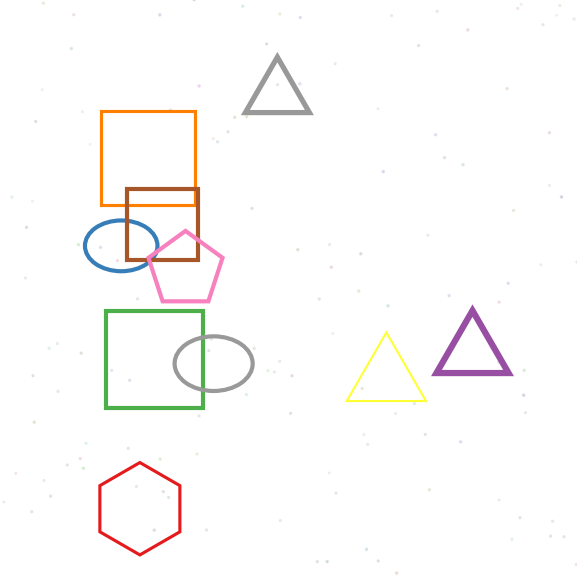[{"shape": "hexagon", "thickness": 1.5, "radius": 0.4, "center": [0.242, 0.118]}, {"shape": "oval", "thickness": 2, "radius": 0.31, "center": [0.21, 0.573]}, {"shape": "square", "thickness": 2, "radius": 0.42, "center": [0.268, 0.376]}, {"shape": "triangle", "thickness": 3, "radius": 0.36, "center": [0.818, 0.389]}, {"shape": "square", "thickness": 1.5, "radius": 0.4, "center": [0.256, 0.725]}, {"shape": "triangle", "thickness": 1, "radius": 0.4, "center": [0.669, 0.344]}, {"shape": "square", "thickness": 2, "radius": 0.31, "center": [0.281, 0.61]}, {"shape": "pentagon", "thickness": 2, "radius": 0.34, "center": [0.321, 0.532]}, {"shape": "oval", "thickness": 2, "radius": 0.34, "center": [0.37, 0.369]}, {"shape": "triangle", "thickness": 2.5, "radius": 0.32, "center": [0.48, 0.836]}]